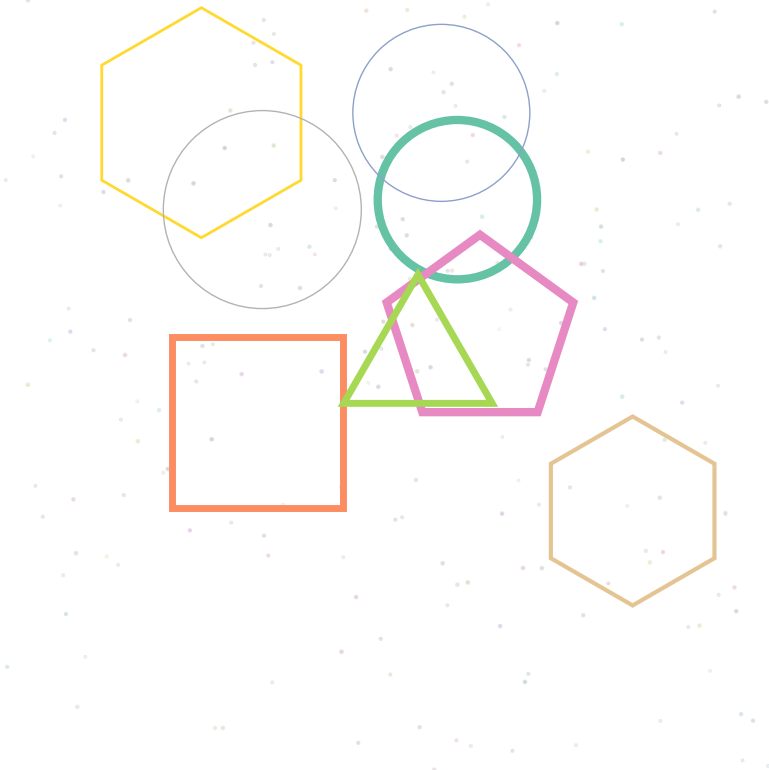[{"shape": "circle", "thickness": 3, "radius": 0.52, "center": [0.594, 0.741]}, {"shape": "square", "thickness": 2.5, "radius": 0.56, "center": [0.334, 0.451]}, {"shape": "circle", "thickness": 0.5, "radius": 0.57, "center": [0.573, 0.853]}, {"shape": "pentagon", "thickness": 3, "radius": 0.64, "center": [0.623, 0.568]}, {"shape": "triangle", "thickness": 2.5, "radius": 0.56, "center": [0.543, 0.532]}, {"shape": "hexagon", "thickness": 1, "radius": 0.75, "center": [0.262, 0.841]}, {"shape": "hexagon", "thickness": 1.5, "radius": 0.61, "center": [0.822, 0.336]}, {"shape": "circle", "thickness": 0.5, "radius": 0.64, "center": [0.341, 0.728]}]